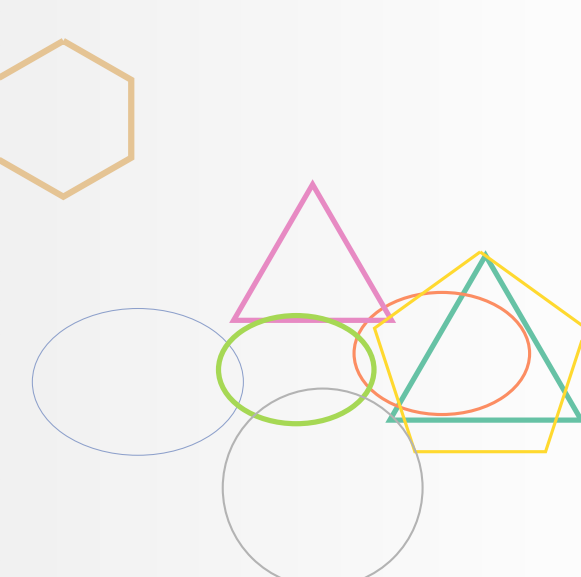[{"shape": "triangle", "thickness": 2.5, "radius": 0.95, "center": [0.835, 0.367]}, {"shape": "oval", "thickness": 1.5, "radius": 0.76, "center": [0.76, 0.387]}, {"shape": "oval", "thickness": 0.5, "radius": 0.91, "center": [0.237, 0.338]}, {"shape": "triangle", "thickness": 2.5, "radius": 0.78, "center": [0.538, 0.523]}, {"shape": "oval", "thickness": 2.5, "radius": 0.67, "center": [0.51, 0.359]}, {"shape": "pentagon", "thickness": 1.5, "radius": 0.96, "center": [0.826, 0.372]}, {"shape": "hexagon", "thickness": 3, "radius": 0.67, "center": [0.109, 0.793]}, {"shape": "circle", "thickness": 1, "radius": 0.86, "center": [0.555, 0.154]}]